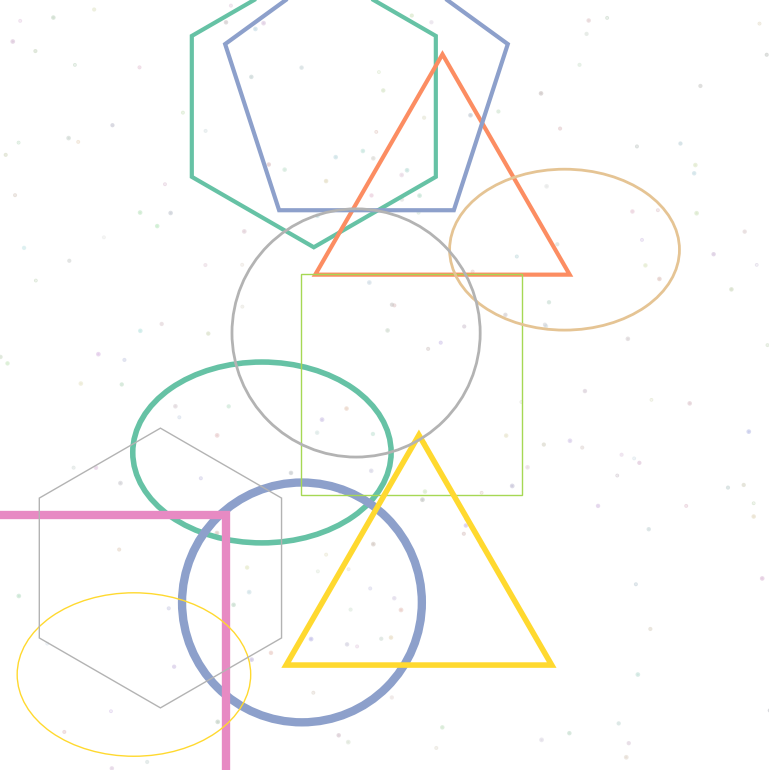[{"shape": "hexagon", "thickness": 1.5, "radius": 0.91, "center": [0.408, 0.862]}, {"shape": "oval", "thickness": 2, "radius": 0.84, "center": [0.34, 0.412]}, {"shape": "triangle", "thickness": 1.5, "radius": 0.95, "center": [0.575, 0.739]}, {"shape": "circle", "thickness": 3, "radius": 0.78, "center": [0.392, 0.218]}, {"shape": "pentagon", "thickness": 1.5, "radius": 0.97, "center": [0.476, 0.883]}, {"shape": "square", "thickness": 3, "radius": 0.86, "center": [0.123, 0.16]}, {"shape": "square", "thickness": 0.5, "radius": 0.72, "center": [0.535, 0.501]}, {"shape": "oval", "thickness": 0.5, "radius": 0.76, "center": [0.174, 0.124]}, {"shape": "triangle", "thickness": 2, "radius": 1.0, "center": [0.544, 0.236]}, {"shape": "oval", "thickness": 1, "radius": 0.75, "center": [0.733, 0.676]}, {"shape": "hexagon", "thickness": 0.5, "radius": 0.91, "center": [0.208, 0.262]}, {"shape": "circle", "thickness": 1, "radius": 0.81, "center": [0.462, 0.568]}]